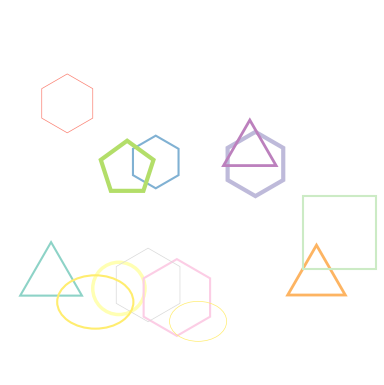[{"shape": "triangle", "thickness": 1.5, "radius": 0.46, "center": [0.133, 0.278]}, {"shape": "circle", "thickness": 2.5, "radius": 0.34, "center": [0.309, 0.251]}, {"shape": "hexagon", "thickness": 3, "radius": 0.42, "center": [0.663, 0.574]}, {"shape": "hexagon", "thickness": 0.5, "radius": 0.38, "center": [0.175, 0.731]}, {"shape": "hexagon", "thickness": 1.5, "radius": 0.34, "center": [0.405, 0.579]}, {"shape": "triangle", "thickness": 2, "radius": 0.43, "center": [0.822, 0.277]}, {"shape": "pentagon", "thickness": 3, "radius": 0.36, "center": [0.33, 0.562]}, {"shape": "hexagon", "thickness": 1.5, "radius": 0.5, "center": [0.459, 0.227]}, {"shape": "hexagon", "thickness": 0.5, "radius": 0.48, "center": [0.385, 0.26]}, {"shape": "triangle", "thickness": 2, "radius": 0.39, "center": [0.649, 0.609]}, {"shape": "square", "thickness": 1.5, "radius": 0.47, "center": [0.882, 0.396]}, {"shape": "oval", "thickness": 1.5, "radius": 0.49, "center": [0.248, 0.216]}, {"shape": "oval", "thickness": 0.5, "radius": 0.37, "center": [0.515, 0.165]}]